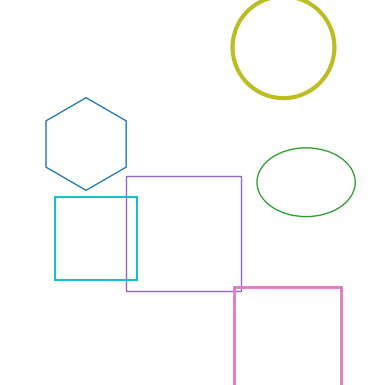[{"shape": "hexagon", "thickness": 1, "radius": 0.6, "center": [0.224, 0.626]}, {"shape": "oval", "thickness": 1, "radius": 0.64, "center": [0.795, 0.527]}, {"shape": "square", "thickness": 1, "radius": 0.74, "center": [0.477, 0.393]}, {"shape": "square", "thickness": 2, "radius": 0.7, "center": [0.746, 0.116]}, {"shape": "circle", "thickness": 3, "radius": 0.66, "center": [0.736, 0.877]}, {"shape": "square", "thickness": 1.5, "radius": 0.54, "center": [0.249, 0.38]}]